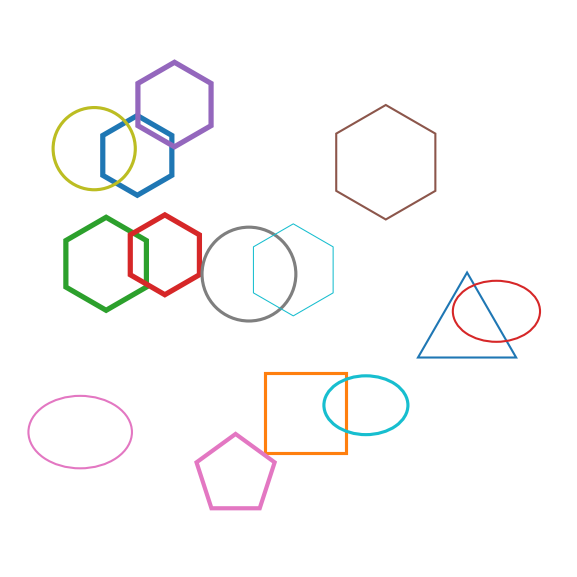[{"shape": "triangle", "thickness": 1, "radius": 0.49, "center": [0.809, 0.429]}, {"shape": "hexagon", "thickness": 2.5, "radius": 0.35, "center": [0.238, 0.73]}, {"shape": "square", "thickness": 1.5, "radius": 0.35, "center": [0.529, 0.284]}, {"shape": "hexagon", "thickness": 2.5, "radius": 0.4, "center": [0.184, 0.542]}, {"shape": "oval", "thickness": 1, "radius": 0.38, "center": [0.86, 0.46]}, {"shape": "hexagon", "thickness": 2.5, "radius": 0.35, "center": [0.285, 0.558]}, {"shape": "hexagon", "thickness": 2.5, "radius": 0.37, "center": [0.302, 0.818]}, {"shape": "hexagon", "thickness": 1, "radius": 0.5, "center": [0.668, 0.718]}, {"shape": "oval", "thickness": 1, "radius": 0.45, "center": [0.139, 0.251]}, {"shape": "pentagon", "thickness": 2, "radius": 0.36, "center": [0.408, 0.177]}, {"shape": "circle", "thickness": 1.5, "radius": 0.41, "center": [0.431, 0.525]}, {"shape": "circle", "thickness": 1.5, "radius": 0.36, "center": [0.163, 0.742]}, {"shape": "oval", "thickness": 1.5, "radius": 0.36, "center": [0.634, 0.297]}, {"shape": "hexagon", "thickness": 0.5, "radius": 0.4, "center": [0.508, 0.532]}]